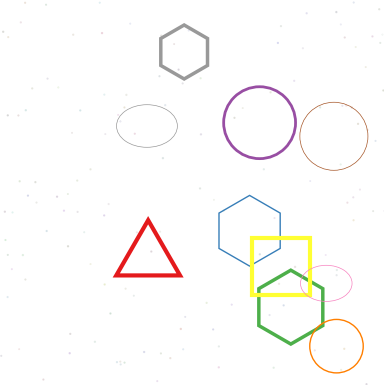[{"shape": "triangle", "thickness": 3, "radius": 0.48, "center": [0.385, 0.332]}, {"shape": "hexagon", "thickness": 1, "radius": 0.46, "center": [0.648, 0.401]}, {"shape": "hexagon", "thickness": 2.5, "radius": 0.48, "center": [0.755, 0.202]}, {"shape": "circle", "thickness": 2, "radius": 0.47, "center": [0.674, 0.681]}, {"shape": "circle", "thickness": 1, "radius": 0.35, "center": [0.874, 0.101]}, {"shape": "square", "thickness": 3, "radius": 0.37, "center": [0.73, 0.307]}, {"shape": "circle", "thickness": 0.5, "radius": 0.44, "center": [0.867, 0.646]}, {"shape": "oval", "thickness": 0.5, "radius": 0.34, "center": [0.847, 0.264]}, {"shape": "oval", "thickness": 0.5, "radius": 0.4, "center": [0.382, 0.673]}, {"shape": "hexagon", "thickness": 2.5, "radius": 0.35, "center": [0.478, 0.865]}]